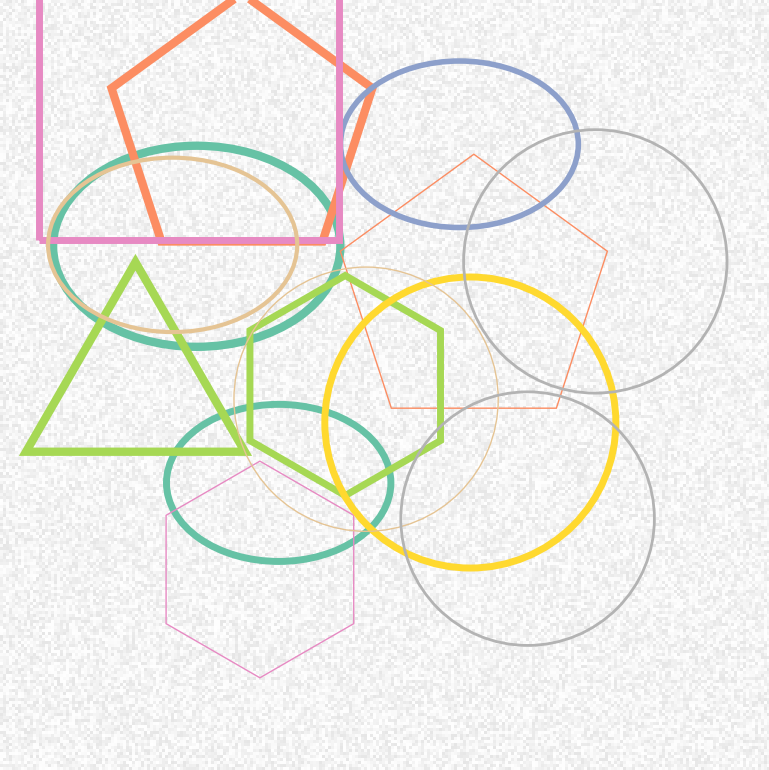[{"shape": "oval", "thickness": 3, "radius": 0.93, "center": [0.256, 0.68]}, {"shape": "oval", "thickness": 2.5, "radius": 0.73, "center": [0.362, 0.373]}, {"shape": "pentagon", "thickness": 0.5, "radius": 0.91, "center": [0.615, 0.617]}, {"shape": "pentagon", "thickness": 3, "radius": 0.89, "center": [0.314, 0.83]}, {"shape": "oval", "thickness": 2, "radius": 0.77, "center": [0.597, 0.813]}, {"shape": "square", "thickness": 2.5, "radius": 0.98, "center": [0.245, 0.884]}, {"shape": "hexagon", "thickness": 0.5, "radius": 0.7, "center": [0.338, 0.26]}, {"shape": "triangle", "thickness": 3, "radius": 0.82, "center": [0.176, 0.495]}, {"shape": "hexagon", "thickness": 2.5, "radius": 0.71, "center": [0.448, 0.499]}, {"shape": "circle", "thickness": 2.5, "radius": 0.94, "center": [0.611, 0.451]}, {"shape": "circle", "thickness": 0.5, "radius": 0.86, "center": [0.475, 0.482]}, {"shape": "oval", "thickness": 1.5, "radius": 0.81, "center": [0.224, 0.682]}, {"shape": "circle", "thickness": 1, "radius": 0.82, "center": [0.685, 0.326]}, {"shape": "circle", "thickness": 1, "radius": 0.86, "center": [0.773, 0.661]}]